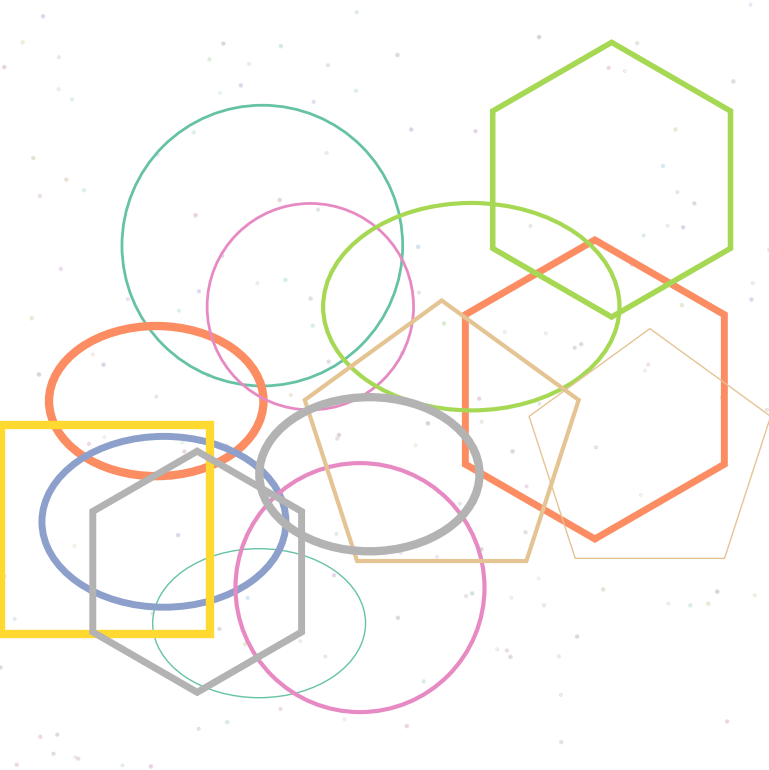[{"shape": "oval", "thickness": 0.5, "radius": 0.69, "center": [0.337, 0.191]}, {"shape": "circle", "thickness": 1, "radius": 0.91, "center": [0.341, 0.681]}, {"shape": "hexagon", "thickness": 2.5, "radius": 0.97, "center": [0.773, 0.494]}, {"shape": "oval", "thickness": 3, "radius": 0.7, "center": [0.203, 0.479]}, {"shape": "oval", "thickness": 2.5, "radius": 0.79, "center": [0.213, 0.322]}, {"shape": "circle", "thickness": 1.5, "radius": 0.81, "center": [0.468, 0.237]}, {"shape": "circle", "thickness": 1, "radius": 0.67, "center": [0.403, 0.602]}, {"shape": "hexagon", "thickness": 2, "radius": 0.89, "center": [0.794, 0.767]}, {"shape": "oval", "thickness": 1.5, "radius": 0.96, "center": [0.612, 0.602]}, {"shape": "square", "thickness": 3, "radius": 0.68, "center": [0.137, 0.312]}, {"shape": "pentagon", "thickness": 1.5, "radius": 0.94, "center": [0.574, 0.423]}, {"shape": "pentagon", "thickness": 0.5, "radius": 0.82, "center": [0.844, 0.408]}, {"shape": "hexagon", "thickness": 2.5, "radius": 0.78, "center": [0.256, 0.257]}, {"shape": "oval", "thickness": 3, "radius": 0.71, "center": [0.48, 0.384]}]